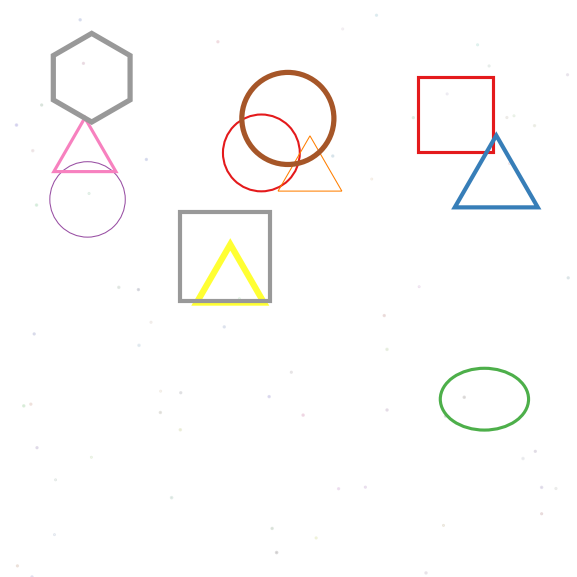[{"shape": "circle", "thickness": 1, "radius": 0.33, "center": [0.453, 0.734]}, {"shape": "square", "thickness": 1.5, "radius": 0.33, "center": [0.788, 0.801]}, {"shape": "triangle", "thickness": 2, "radius": 0.42, "center": [0.859, 0.682]}, {"shape": "oval", "thickness": 1.5, "radius": 0.38, "center": [0.839, 0.308]}, {"shape": "circle", "thickness": 0.5, "radius": 0.33, "center": [0.152, 0.654]}, {"shape": "triangle", "thickness": 0.5, "radius": 0.32, "center": [0.537, 0.7]}, {"shape": "triangle", "thickness": 3, "radius": 0.34, "center": [0.399, 0.509]}, {"shape": "circle", "thickness": 2.5, "radius": 0.4, "center": [0.498, 0.794]}, {"shape": "triangle", "thickness": 1.5, "radius": 0.31, "center": [0.147, 0.733]}, {"shape": "square", "thickness": 2, "radius": 0.39, "center": [0.39, 0.555]}, {"shape": "hexagon", "thickness": 2.5, "radius": 0.38, "center": [0.159, 0.865]}]